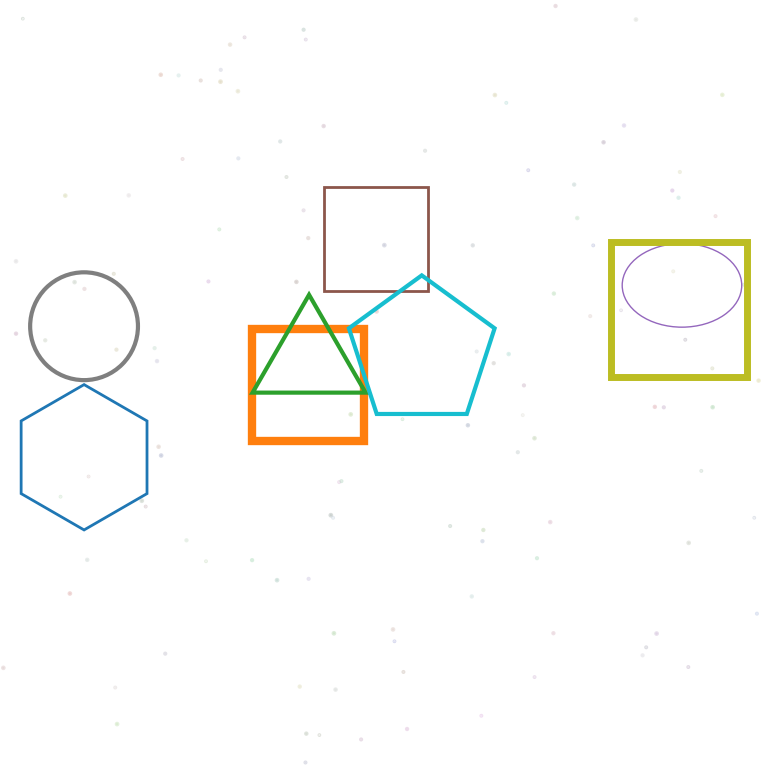[{"shape": "hexagon", "thickness": 1, "radius": 0.47, "center": [0.109, 0.406]}, {"shape": "square", "thickness": 3, "radius": 0.36, "center": [0.4, 0.5]}, {"shape": "triangle", "thickness": 1.5, "radius": 0.42, "center": [0.401, 0.532]}, {"shape": "oval", "thickness": 0.5, "radius": 0.39, "center": [0.886, 0.629]}, {"shape": "square", "thickness": 1, "radius": 0.34, "center": [0.488, 0.69]}, {"shape": "circle", "thickness": 1.5, "radius": 0.35, "center": [0.109, 0.576]}, {"shape": "square", "thickness": 2.5, "radius": 0.44, "center": [0.882, 0.598]}, {"shape": "pentagon", "thickness": 1.5, "radius": 0.5, "center": [0.548, 0.543]}]